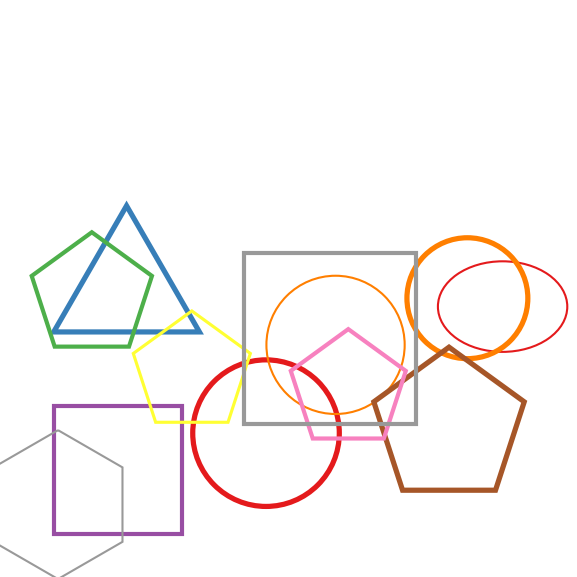[{"shape": "oval", "thickness": 1, "radius": 0.56, "center": [0.87, 0.468]}, {"shape": "circle", "thickness": 2.5, "radius": 0.63, "center": [0.461, 0.249]}, {"shape": "triangle", "thickness": 2.5, "radius": 0.73, "center": [0.219, 0.497]}, {"shape": "pentagon", "thickness": 2, "radius": 0.55, "center": [0.159, 0.487]}, {"shape": "square", "thickness": 2, "radius": 0.55, "center": [0.205, 0.186]}, {"shape": "circle", "thickness": 1, "radius": 0.6, "center": [0.581, 0.402]}, {"shape": "circle", "thickness": 2.5, "radius": 0.52, "center": [0.809, 0.483]}, {"shape": "pentagon", "thickness": 1.5, "radius": 0.53, "center": [0.332, 0.354]}, {"shape": "pentagon", "thickness": 2.5, "radius": 0.68, "center": [0.778, 0.261]}, {"shape": "pentagon", "thickness": 2, "radius": 0.52, "center": [0.603, 0.325]}, {"shape": "square", "thickness": 2, "radius": 0.74, "center": [0.571, 0.413]}, {"shape": "hexagon", "thickness": 1, "radius": 0.64, "center": [0.1, 0.125]}]